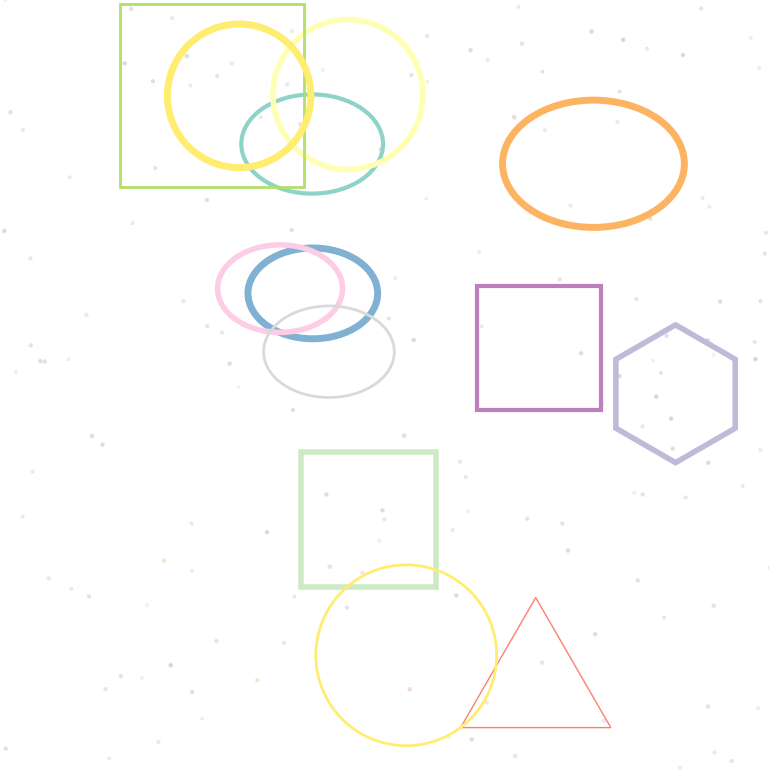[{"shape": "oval", "thickness": 1.5, "radius": 0.46, "center": [0.405, 0.813]}, {"shape": "circle", "thickness": 2, "radius": 0.49, "center": [0.452, 0.877]}, {"shape": "hexagon", "thickness": 2, "radius": 0.45, "center": [0.877, 0.489]}, {"shape": "triangle", "thickness": 0.5, "radius": 0.56, "center": [0.696, 0.111]}, {"shape": "oval", "thickness": 2.5, "radius": 0.42, "center": [0.406, 0.619]}, {"shape": "oval", "thickness": 2.5, "radius": 0.59, "center": [0.771, 0.787]}, {"shape": "square", "thickness": 1, "radius": 0.59, "center": [0.275, 0.876]}, {"shape": "oval", "thickness": 2, "radius": 0.41, "center": [0.364, 0.625]}, {"shape": "oval", "thickness": 1, "radius": 0.42, "center": [0.427, 0.543]}, {"shape": "square", "thickness": 1.5, "radius": 0.4, "center": [0.7, 0.548]}, {"shape": "square", "thickness": 2, "radius": 0.44, "center": [0.479, 0.325]}, {"shape": "circle", "thickness": 1, "radius": 0.59, "center": [0.528, 0.149]}, {"shape": "circle", "thickness": 2.5, "radius": 0.47, "center": [0.311, 0.876]}]